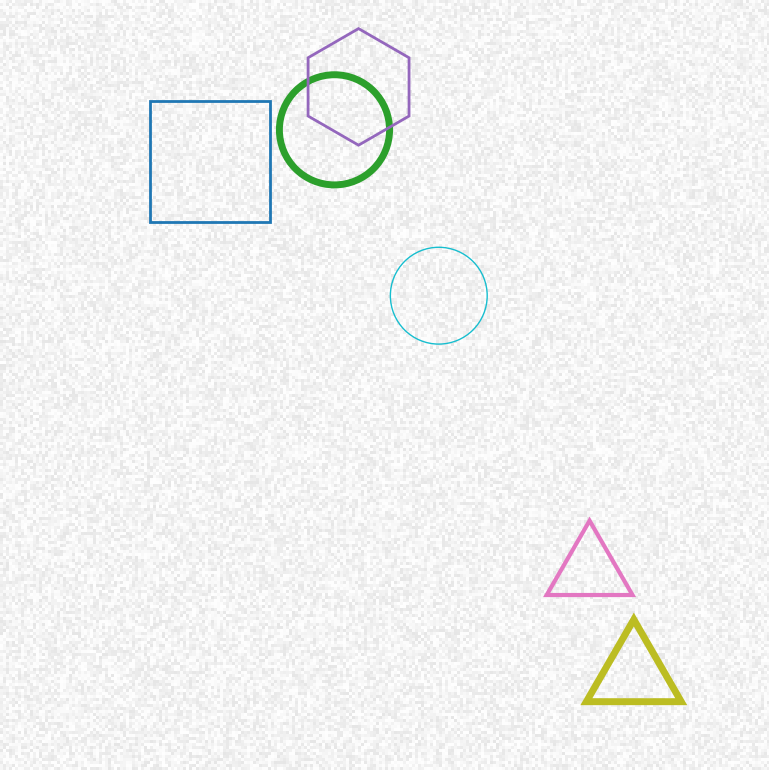[{"shape": "square", "thickness": 1, "radius": 0.39, "center": [0.273, 0.791]}, {"shape": "circle", "thickness": 2.5, "radius": 0.36, "center": [0.434, 0.831]}, {"shape": "hexagon", "thickness": 1, "radius": 0.38, "center": [0.466, 0.887]}, {"shape": "triangle", "thickness": 1.5, "radius": 0.32, "center": [0.766, 0.259]}, {"shape": "triangle", "thickness": 2.5, "radius": 0.36, "center": [0.823, 0.124]}, {"shape": "circle", "thickness": 0.5, "radius": 0.31, "center": [0.57, 0.616]}]